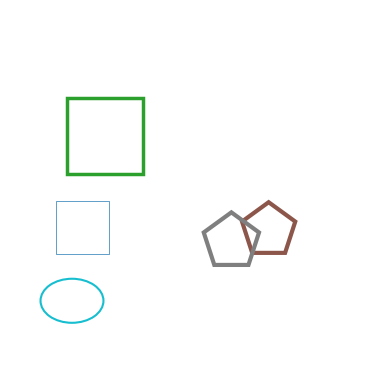[{"shape": "square", "thickness": 0.5, "radius": 0.34, "center": [0.215, 0.41]}, {"shape": "square", "thickness": 2.5, "radius": 0.49, "center": [0.273, 0.647]}, {"shape": "pentagon", "thickness": 3, "radius": 0.36, "center": [0.698, 0.402]}, {"shape": "pentagon", "thickness": 3, "radius": 0.38, "center": [0.601, 0.373]}, {"shape": "oval", "thickness": 1.5, "radius": 0.41, "center": [0.187, 0.219]}]